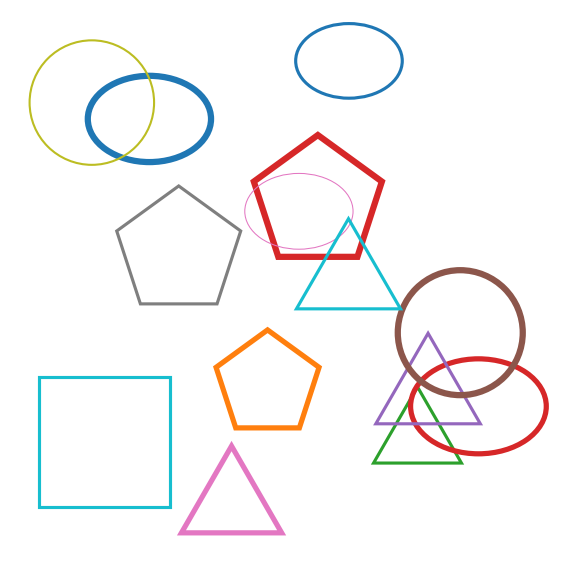[{"shape": "oval", "thickness": 1.5, "radius": 0.46, "center": [0.604, 0.894]}, {"shape": "oval", "thickness": 3, "radius": 0.53, "center": [0.259, 0.793]}, {"shape": "pentagon", "thickness": 2.5, "radius": 0.47, "center": [0.463, 0.334]}, {"shape": "triangle", "thickness": 1.5, "radius": 0.44, "center": [0.723, 0.241]}, {"shape": "oval", "thickness": 2.5, "radius": 0.59, "center": [0.828, 0.296]}, {"shape": "pentagon", "thickness": 3, "radius": 0.58, "center": [0.55, 0.649]}, {"shape": "triangle", "thickness": 1.5, "radius": 0.52, "center": [0.741, 0.318]}, {"shape": "circle", "thickness": 3, "radius": 0.54, "center": [0.797, 0.423]}, {"shape": "triangle", "thickness": 2.5, "radius": 0.5, "center": [0.401, 0.127]}, {"shape": "oval", "thickness": 0.5, "radius": 0.47, "center": [0.518, 0.633]}, {"shape": "pentagon", "thickness": 1.5, "radius": 0.56, "center": [0.309, 0.564]}, {"shape": "circle", "thickness": 1, "radius": 0.54, "center": [0.159, 0.821]}, {"shape": "triangle", "thickness": 1.5, "radius": 0.52, "center": [0.603, 0.516]}, {"shape": "square", "thickness": 1.5, "radius": 0.56, "center": [0.181, 0.234]}]